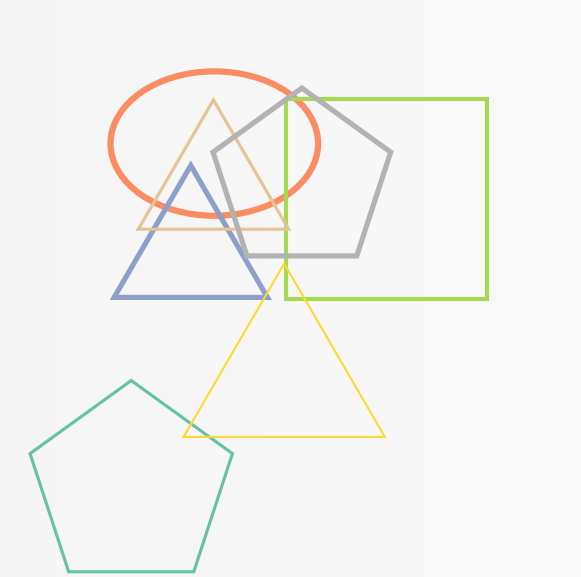[{"shape": "pentagon", "thickness": 1.5, "radius": 0.92, "center": [0.226, 0.157]}, {"shape": "oval", "thickness": 3, "radius": 0.89, "center": [0.369, 0.751]}, {"shape": "triangle", "thickness": 2.5, "radius": 0.76, "center": [0.328, 0.56]}, {"shape": "square", "thickness": 2, "radius": 0.86, "center": [0.665, 0.654]}, {"shape": "triangle", "thickness": 1, "radius": 1.0, "center": [0.489, 0.343]}, {"shape": "triangle", "thickness": 1.5, "radius": 0.75, "center": [0.367, 0.677]}, {"shape": "pentagon", "thickness": 2.5, "radius": 0.8, "center": [0.519, 0.686]}]